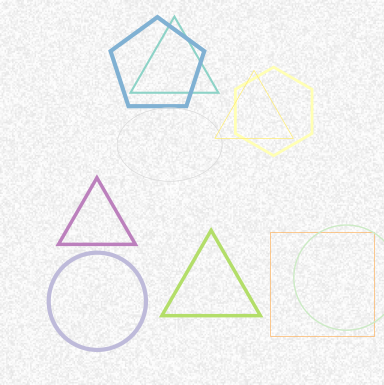[{"shape": "triangle", "thickness": 1.5, "radius": 0.66, "center": [0.453, 0.825]}, {"shape": "hexagon", "thickness": 2, "radius": 0.57, "center": [0.711, 0.711]}, {"shape": "circle", "thickness": 3, "radius": 0.63, "center": [0.253, 0.217]}, {"shape": "pentagon", "thickness": 3, "radius": 0.64, "center": [0.409, 0.828]}, {"shape": "square", "thickness": 0.5, "radius": 0.68, "center": [0.837, 0.263]}, {"shape": "triangle", "thickness": 2.5, "radius": 0.74, "center": [0.548, 0.254]}, {"shape": "oval", "thickness": 0.5, "radius": 0.68, "center": [0.441, 0.625]}, {"shape": "triangle", "thickness": 2.5, "radius": 0.58, "center": [0.252, 0.423]}, {"shape": "circle", "thickness": 1, "radius": 0.68, "center": [0.9, 0.279]}, {"shape": "triangle", "thickness": 0.5, "radius": 0.59, "center": [0.66, 0.699]}]